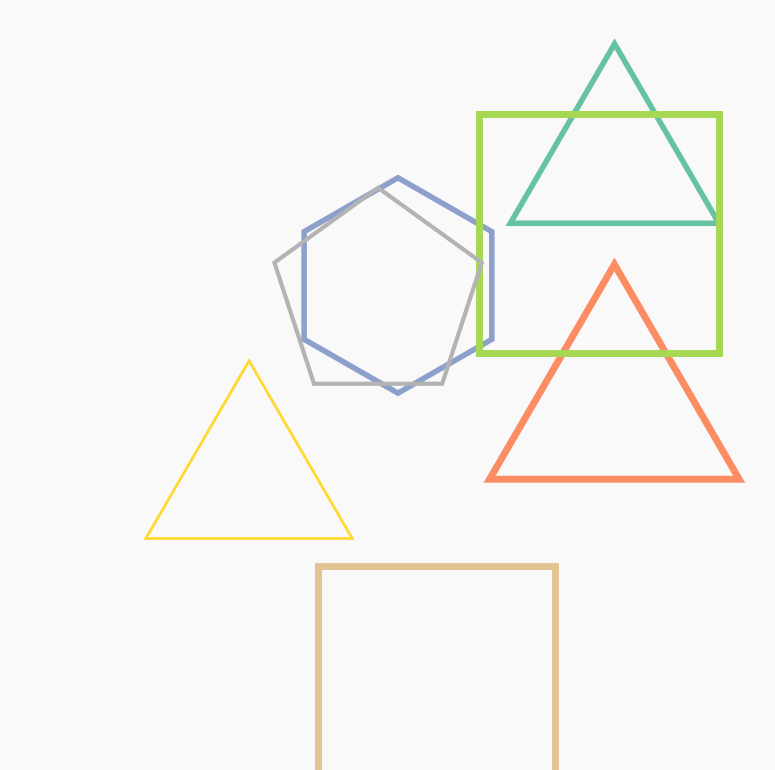[{"shape": "triangle", "thickness": 2, "radius": 0.78, "center": [0.793, 0.788]}, {"shape": "triangle", "thickness": 2.5, "radius": 0.93, "center": [0.793, 0.471]}, {"shape": "hexagon", "thickness": 2, "radius": 0.7, "center": [0.513, 0.629]}, {"shape": "square", "thickness": 2.5, "radius": 0.77, "center": [0.773, 0.697]}, {"shape": "triangle", "thickness": 1, "radius": 0.77, "center": [0.321, 0.378]}, {"shape": "square", "thickness": 2.5, "radius": 0.76, "center": [0.564, 0.112]}, {"shape": "pentagon", "thickness": 1.5, "radius": 0.7, "center": [0.488, 0.615]}]